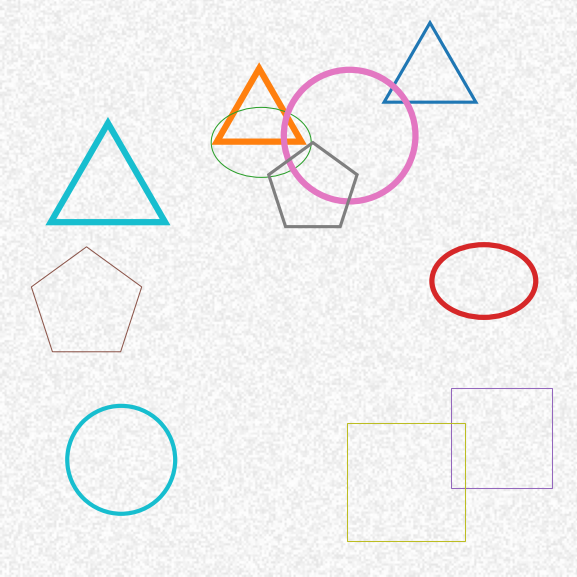[{"shape": "triangle", "thickness": 1.5, "radius": 0.46, "center": [0.745, 0.868]}, {"shape": "triangle", "thickness": 3, "radius": 0.42, "center": [0.449, 0.796]}, {"shape": "oval", "thickness": 0.5, "radius": 0.43, "center": [0.452, 0.753]}, {"shape": "oval", "thickness": 2.5, "radius": 0.45, "center": [0.838, 0.513]}, {"shape": "square", "thickness": 0.5, "radius": 0.43, "center": [0.868, 0.241]}, {"shape": "pentagon", "thickness": 0.5, "radius": 0.5, "center": [0.15, 0.471]}, {"shape": "circle", "thickness": 3, "radius": 0.57, "center": [0.605, 0.764]}, {"shape": "pentagon", "thickness": 1.5, "radius": 0.4, "center": [0.542, 0.672]}, {"shape": "square", "thickness": 0.5, "radius": 0.51, "center": [0.703, 0.165]}, {"shape": "triangle", "thickness": 3, "radius": 0.57, "center": [0.187, 0.672]}, {"shape": "circle", "thickness": 2, "radius": 0.47, "center": [0.21, 0.203]}]